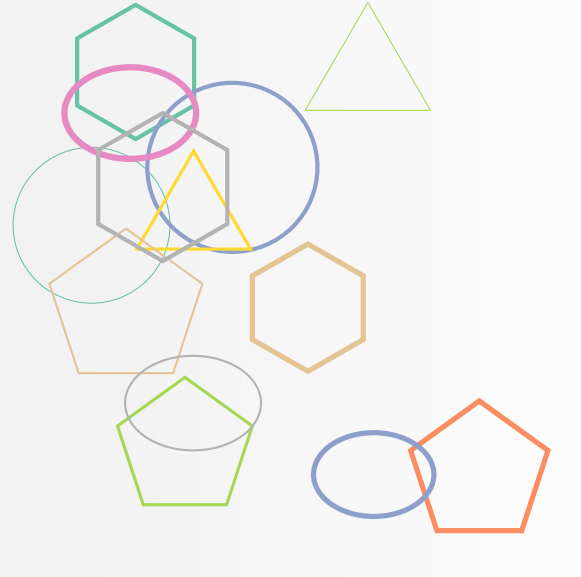[{"shape": "circle", "thickness": 0.5, "radius": 0.67, "center": [0.157, 0.609]}, {"shape": "hexagon", "thickness": 2, "radius": 0.58, "center": [0.233, 0.875]}, {"shape": "pentagon", "thickness": 2.5, "radius": 0.62, "center": [0.825, 0.181]}, {"shape": "oval", "thickness": 2.5, "radius": 0.52, "center": [0.643, 0.177]}, {"shape": "circle", "thickness": 2, "radius": 0.73, "center": [0.4, 0.709]}, {"shape": "oval", "thickness": 3, "radius": 0.57, "center": [0.224, 0.803]}, {"shape": "pentagon", "thickness": 1.5, "radius": 0.61, "center": [0.318, 0.224]}, {"shape": "triangle", "thickness": 0.5, "radius": 0.62, "center": [0.633, 0.87]}, {"shape": "triangle", "thickness": 1.5, "radius": 0.57, "center": [0.333, 0.624]}, {"shape": "pentagon", "thickness": 1, "radius": 0.69, "center": [0.217, 0.465]}, {"shape": "hexagon", "thickness": 2.5, "radius": 0.55, "center": [0.53, 0.466]}, {"shape": "oval", "thickness": 1, "radius": 0.58, "center": [0.332, 0.301]}, {"shape": "hexagon", "thickness": 2, "radius": 0.64, "center": [0.28, 0.675]}]